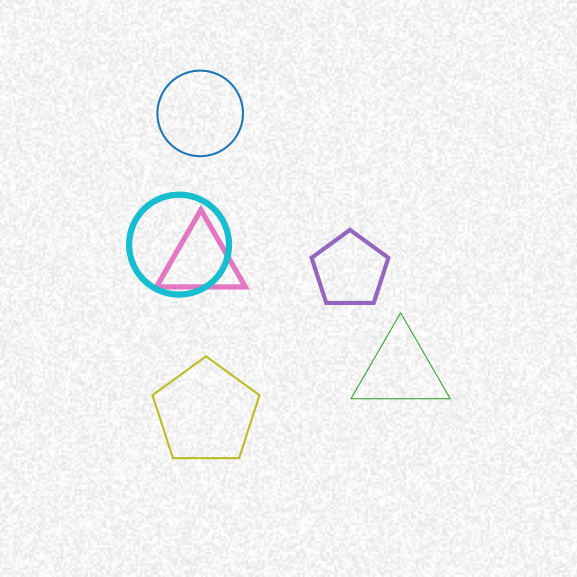[{"shape": "circle", "thickness": 1, "radius": 0.37, "center": [0.347, 0.803]}, {"shape": "triangle", "thickness": 0.5, "radius": 0.5, "center": [0.694, 0.358]}, {"shape": "pentagon", "thickness": 2, "radius": 0.35, "center": [0.606, 0.531]}, {"shape": "triangle", "thickness": 2.5, "radius": 0.44, "center": [0.348, 0.547]}, {"shape": "pentagon", "thickness": 1, "radius": 0.49, "center": [0.357, 0.285]}, {"shape": "circle", "thickness": 3, "radius": 0.43, "center": [0.31, 0.576]}]